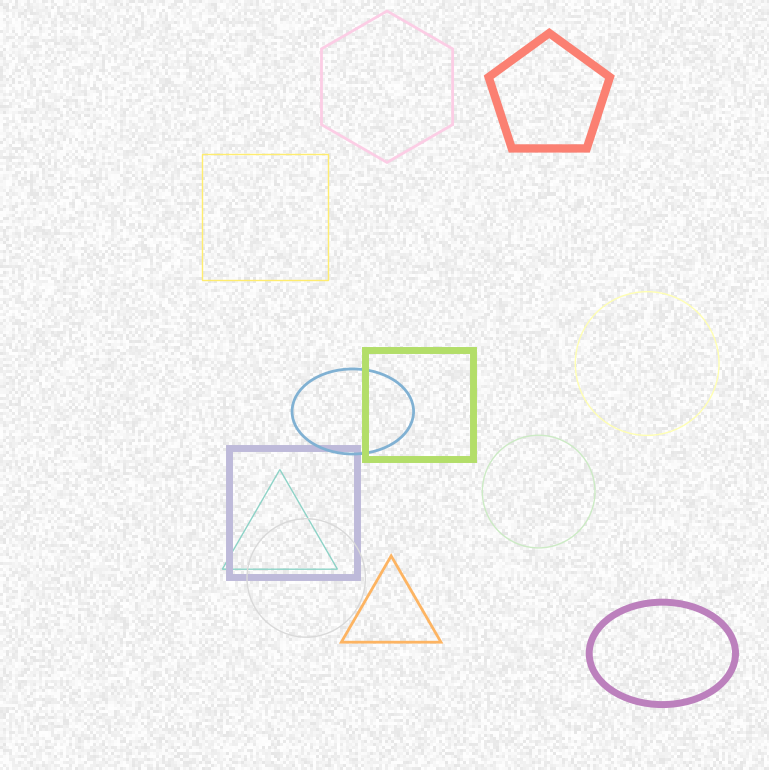[{"shape": "triangle", "thickness": 0.5, "radius": 0.43, "center": [0.363, 0.304]}, {"shape": "circle", "thickness": 0.5, "radius": 0.47, "center": [0.84, 0.528]}, {"shape": "square", "thickness": 2.5, "radius": 0.42, "center": [0.381, 0.334]}, {"shape": "pentagon", "thickness": 3, "radius": 0.41, "center": [0.713, 0.874]}, {"shape": "oval", "thickness": 1, "radius": 0.39, "center": [0.458, 0.466]}, {"shape": "triangle", "thickness": 1, "radius": 0.37, "center": [0.508, 0.203]}, {"shape": "square", "thickness": 2.5, "radius": 0.35, "center": [0.544, 0.475]}, {"shape": "hexagon", "thickness": 1, "radius": 0.49, "center": [0.503, 0.887]}, {"shape": "circle", "thickness": 0.5, "radius": 0.38, "center": [0.398, 0.249]}, {"shape": "oval", "thickness": 2.5, "radius": 0.48, "center": [0.86, 0.151]}, {"shape": "circle", "thickness": 0.5, "radius": 0.37, "center": [0.7, 0.362]}, {"shape": "square", "thickness": 0.5, "radius": 0.41, "center": [0.344, 0.718]}]